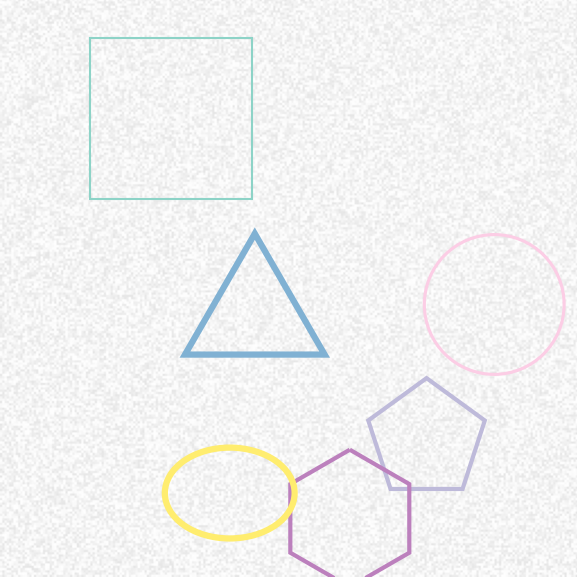[{"shape": "square", "thickness": 1, "radius": 0.7, "center": [0.296, 0.794]}, {"shape": "pentagon", "thickness": 2, "radius": 0.53, "center": [0.739, 0.238]}, {"shape": "triangle", "thickness": 3, "radius": 0.7, "center": [0.441, 0.455]}, {"shape": "circle", "thickness": 1.5, "radius": 0.61, "center": [0.856, 0.472]}, {"shape": "hexagon", "thickness": 2, "radius": 0.59, "center": [0.606, 0.101]}, {"shape": "oval", "thickness": 3, "radius": 0.56, "center": [0.398, 0.145]}]